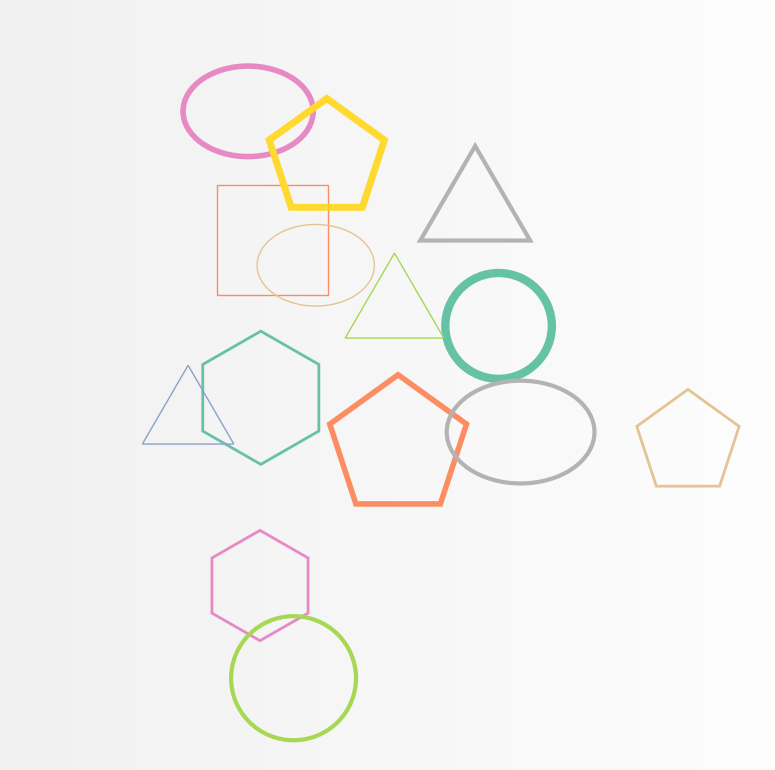[{"shape": "circle", "thickness": 3, "radius": 0.34, "center": [0.643, 0.577]}, {"shape": "hexagon", "thickness": 1, "radius": 0.43, "center": [0.337, 0.483]}, {"shape": "pentagon", "thickness": 2, "radius": 0.46, "center": [0.514, 0.421]}, {"shape": "square", "thickness": 0.5, "radius": 0.36, "center": [0.352, 0.689]}, {"shape": "triangle", "thickness": 0.5, "radius": 0.34, "center": [0.243, 0.457]}, {"shape": "hexagon", "thickness": 1, "radius": 0.36, "center": [0.335, 0.24]}, {"shape": "oval", "thickness": 2, "radius": 0.42, "center": [0.32, 0.855]}, {"shape": "triangle", "thickness": 0.5, "radius": 0.37, "center": [0.509, 0.598]}, {"shape": "circle", "thickness": 1.5, "radius": 0.4, "center": [0.379, 0.119]}, {"shape": "pentagon", "thickness": 2.5, "radius": 0.39, "center": [0.422, 0.794]}, {"shape": "oval", "thickness": 0.5, "radius": 0.38, "center": [0.407, 0.655]}, {"shape": "pentagon", "thickness": 1, "radius": 0.35, "center": [0.888, 0.425]}, {"shape": "oval", "thickness": 1.5, "radius": 0.48, "center": [0.672, 0.439]}, {"shape": "triangle", "thickness": 1.5, "radius": 0.41, "center": [0.613, 0.729]}]